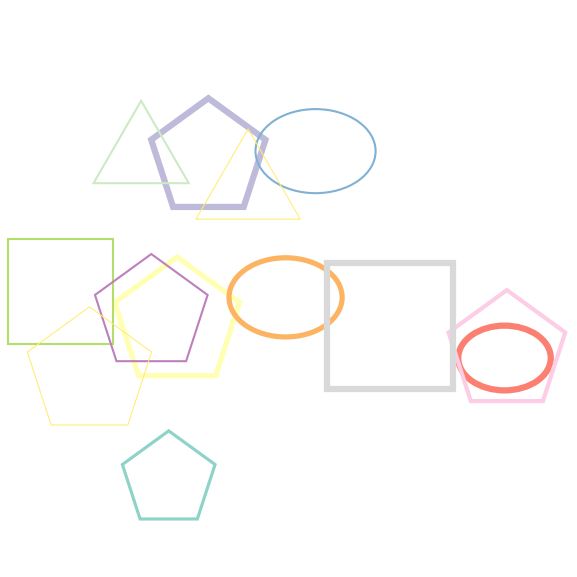[{"shape": "pentagon", "thickness": 1.5, "radius": 0.42, "center": [0.292, 0.169]}, {"shape": "pentagon", "thickness": 2.5, "radius": 0.57, "center": [0.307, 0.44]}, {"shape": "pentagon", "thickness": 3, "radius": 0.52, "center": [0.361, 0.725]}, {"shape": "oval", "thickness": 3, "radius": 0.4, "center": [0.874, 0.379]}, {"shape": "oval", "thickness": 1, "radius": 0.52, "center": [0.546, 0.737]}, {"shape": "oval", "thickness": 2.5, "radius": 0.49, "center": [0.495, 0.484]}, {"shape": "square", "thickness": 1, "radius": 0.45, "center": [0.105, 0.494]}, {"shape": "pentagon", "thickness": 2, "radius": 0.53, "center": [0.878, 0.391]}, {"shape": "square", "thickness": 3, "radius": 0.55, "center": [0.676, 0.435]}, {"shape": "pentagon", "thickness": 1, "radius": 0.51, "center": [0.262, 0.457]}, {"shape": "triangle", "thickness": 1, "radius": 0.48, "center": [0.244, 0.73]}, {"shape": "pentagon", "thickness": 0.5, "radius": 0.57, "center": [0.155, 0.355]}, {"shape": "triangle", "thickness": 0.5, "radius": 0.52, "center": [0.43, 0.672]}]